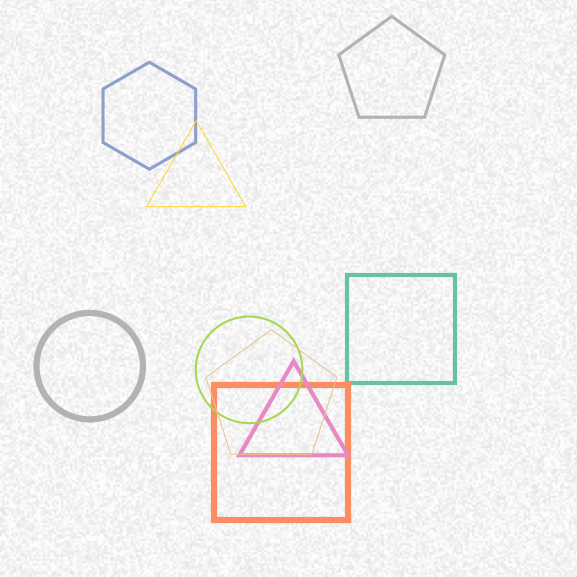[{"shape": "square", "thickness": 2, "radius": 0.47, "center": [0.695, 0.43]}, {"shape": "square", "thickness": 3, "radius": 0.58, "center": [0.486, 0.216]}, {"shape": "hexagon", "thickness": 1.5, "radius": 0.46, "center": [0.259, 0.799]}, {"shape": "triangle", "thickness": 2, "radius": 0.54, "center": [0.508, 0.265]}, {"shape": "circle", "thickness": 1, "radius": 0.46, "center": [0.431, 0.359]}, {"shape": "triangle", "thickness": 0.5, "radius": 0.5, "center": [0.34, 0.691]}, {"shape": "pentagon", "thickness": 0.5, "radius": 0.6, "center": [0.47, 0.309]}, {"shape": "circle", "thickness": 3, "radius": 0.46, "center": [0.155, 0.365]}, {"shape": "pentagon", "thickness": 1.5, "radius": 0.48, "center": [0.678, 0.874]}]